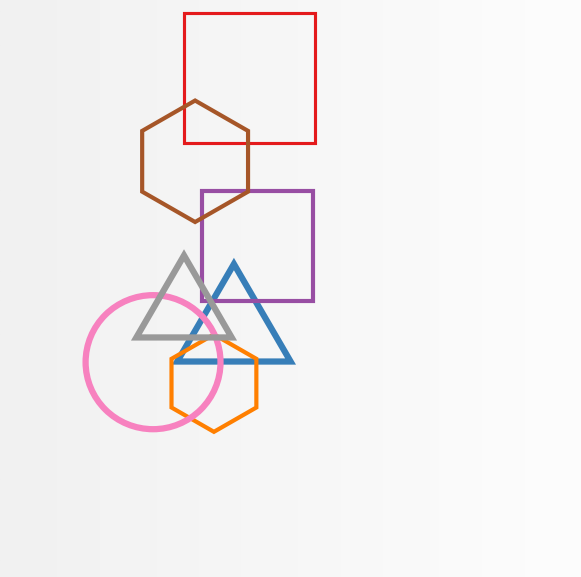[{"shape": "square", "thickness": 1.5, "radius": 0.56, "center": [0.429, 0.864]}, {"shape": "triangle", "thickness": 3, "radius": 0.56, "center": [0.402, 0.429]}, {"shape": "square", "thickness": 2, "radius": 0.48, "center": [0.443, 0.574]}, {"shape": "hexagon", "thickness": 2, "radius": 0.42, "center": [0.368, 0.336]}, {"shape": "hexagon", "thickness": 2, "radius": 0.53, "center": [0.336, 0.72]}, {"shape": "circle", "thickness": 3, "radius": 0.58, "center": [0.263, 0.372]}, {"shape": "triangle", "thickness": 3, "radius": 0.47, "center": [0.317, 0.462]}]